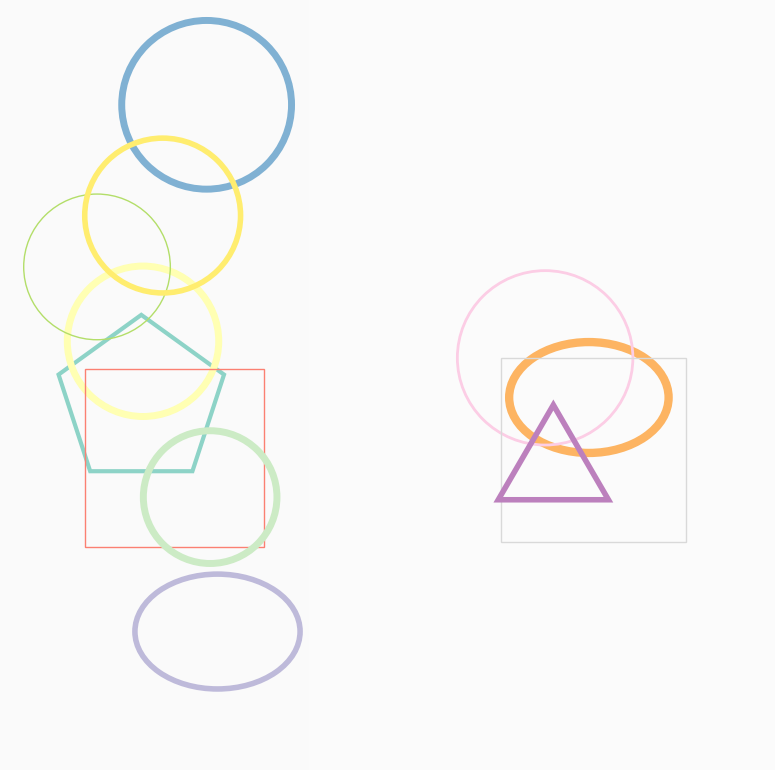[{"shape": "pentagon", "thickness": 1.5, "radius": 0.56, "center": [0.182, 0.479]}, {"shape": "circle", "thickness": 2.5, "radius": 0.49, "center": [0.185, 0.557]}, {"shape": "oval", "thickness": 2, "radius": 0.53, "center": [0.281, 0.18]}, {"shape": "square", "thickness": 0.5, "radius": 0.58, "center": [0.225, 0.405]}, {"shape": "circle", "thickness": 2.5, "radius": 0.55, "center": [0.267, 0.864]}, {"shape": "oval", "thickness": 3, "radius": 0.51, "center": [0.76, 0.484]}, {"shape": "circle", "thickness": 0.5, "radius": 0.47, "center": [0.125, 0.653]}, {"shape": "circle", "thickness": 1, "radius": 0.57, "center": [0.703, 0.535]}, {"shape": "square", "thickness": 0.5, "radius": 0.6, "center": [0.766, 0.415]}, {"shape": "triangle", "thickness": 2, "radius": 0.41, "center": [0.714, 0.392]}, {"shape": "circle", "thickness": 2.5, "radius": 0.43, "center": [0.271, 0.354]}, {"shape": "circle", "thickness": 2, "radius": 0.5, "center": [0.21, 0.72]}]